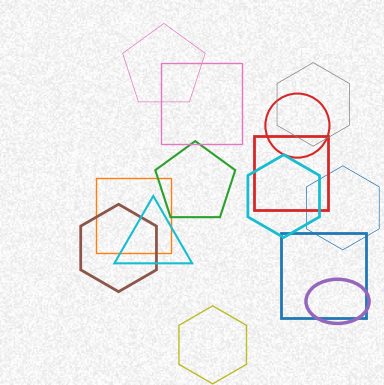[{"shape": "square", "thickness": 2, "radius": 0.55, "center": [0.839, 0.284]}, {"shape": "hexagon", "thickness": 0.5, "radius": 0.55, "center": [0.89, 0.46]}, {"shape": "square", "thickness": 1, "radius": 0.48, "center": [0.346, 0.44]}, {"shape": "pentagon", "thickness": 1.5, "radius": 0.55, "center": [0.507, 0.524]}, {"shape": "square", "thickness": 2, "radius": 0.48, "center": [0.756, 0.55]}, {"shape": "circle", "thickness": 1.5, "radius": 0.42, "center": [0.773, 0.674]}, {"shape": "oval", "thickness": 2.5, "radius": 0.41, "center": [0.877, 0.217]}, {"shape": "hexagon", "thickness": 2, "radius": 0.57, "center": [0.308, 0.356]}, {"shape": "pentagon", "thickness": 0.5, "radius": 0.56, "center": [0.426, 0.827]}, {"shape": "square", "thickness": 1, "radius": 0.53, "center": [0.523, 0.732]}, {"shape": "hexagon", "thickness": 0.5, "radius": 0.54, "center": [0.814, 0.729]}, {"shape": "hexagon", "thickness": 1, "radius": 0.51, "center": [0.552, 0.104]}, {"shape": "triangle", "thickness": 1.5, "radius": 0.58, "center": [0.398, 0.374]}, {"shape": "hexagon", "thickness": 2, "radius": 0.54, "center": [0.737, 0.49]}]